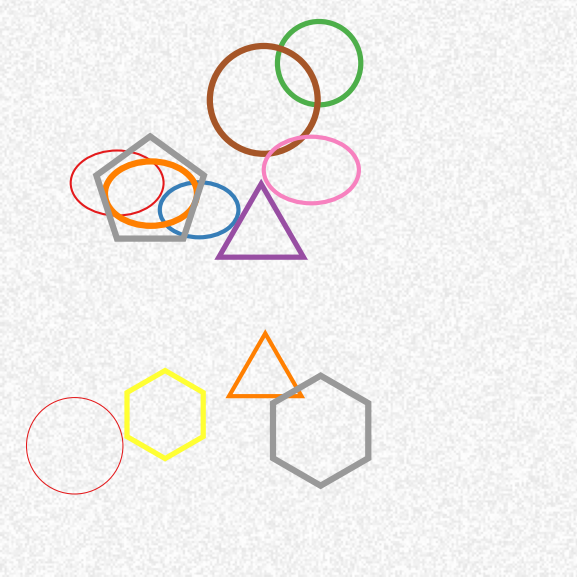[{"shape": "oval", "thickness": 1, "radius": 0.4, "center": [0.203, 0.682]}, {"shape": "circle", "thickness": 0.5, "radius": 0.42, "center": [0.129, 0.227]}, {"shape": "oval", "thickness": 2, "radius": 0.34, "center": [0.345, 0.636]}, {"shape": "circle", "thickness": 2.5, "radius": 0.36, "center": [0.553, 0.89]}, {"shape": "triangle", "thickness": 2.5, "radius": 0.42, "center": [0.452, 0.596]}, {"shape": "oval", "thickness": 3, "radius": 0.4, "center": [0.261, 0.664]}, {"shape": "triangle", "thickness": 2, "radius": 0.36, "center": [0.459, 0.349]}, {"shape": "hexagon", "thickness": 2.5, "radius": 0.38, "center": [0.286, 0.281]}, {"shape": "circle", "thickness": 3, "radius": 0.47, "center": [0.457, 0.826]}, {"shape": "oval", "thickness": 2, "radius": 0.41, "center": [0.539, 0.705]}, {"shape": "pentagon", "thickness": 3, "radius": 0.49, "center": [0.26, 0.665]}, {"shape": "hexagon", "thickness": 3, "radius": 0.48, "center": [0.555, 0.253]}]